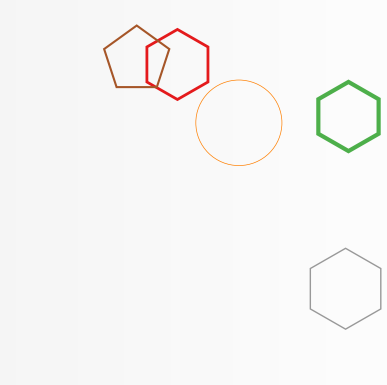[{"shape": "hexagon", "thickness": 2, "radius": 0.45, "center": [0.458, 0.833]}, {"shape": "hexagon", "thickness": 3, "radius": 0.45, "center": [0.899, 0.697]}, {"shape": "circle", "thickness": 0.5, "radius": 0.56, "center": [0.616, 0.681]}, {"shape": "pentagon", "thickness": 1.5, "radius": 0.44, "center": [0.353, 0.845]}, {"shape": "hexagon", "thickness": 1, "radius": 0.52, "center": [0.892, 0.25]}]